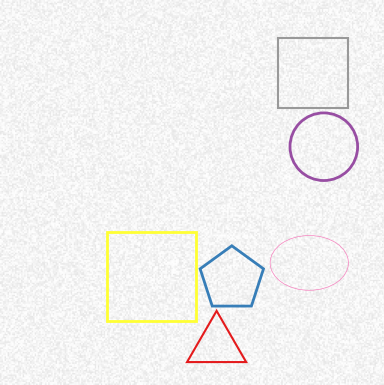[{"shape": "triangle", "thickness": 1.5, "radius": 0.44, "center": [0.563, 0.104]}, {"shape": "pentagon", "thickness": 2, "radius": 0.43, "center": [0.602, 0.275]}, {"shape": "circle", "thickness": 2, "radius": 0.44, "center": [0.841, 0.619]}, {"shape": "square", "thickness": 2, "radius": 0.58, "center": [0.393, 0.283]}, {"shape": "oval", "thickness": 0.5, "radius": 0.51, "center": [0.803, 0.317]}, {"shape": "square", "thickness": 1.5, "radius": 0.46, "center": [0.813, 0.81]}]